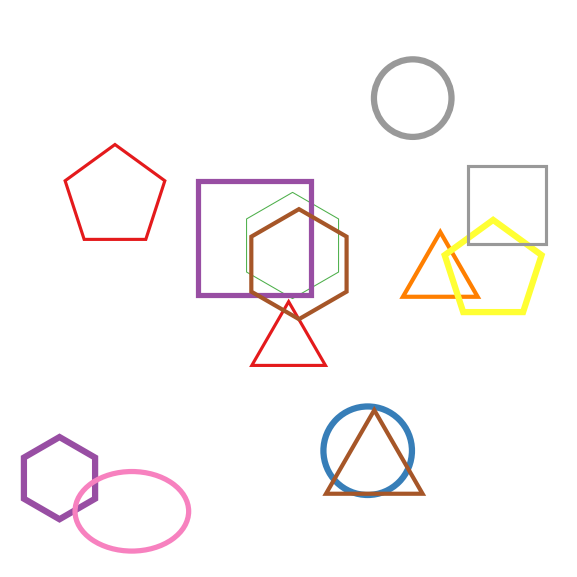[{"shape": "pentagon", "thickness": 1.5, "radius": 0.45, "center": [0.199, 0.658]}, {"shape": "triangle", "thickness": 1.5, "radius": 0.37, "center": [0.5, 0.403]}, {"shape": "circle", "thickness": 3, "radius": 0.38, "center": [0.637, 0.219]}, {"shape": "hexagon", "thickness": 0.5, "radius": 0.46, "center": [0.507, 0.574]}, {"shape": "square", "thickness": 2.5, "radius": 0.49, "center": [0.441, 0.587]}, {"shape": "hexagon", "thickness": 3, "radius": 0.36, "center": [0.103, 0.171]}, {"shape": "triangle", "thickness": 2, "radius": 0.37, "center": [0.762, 0.523]}, {"shape": "pentagon", "thickness": 3, "radius": 0.44, "center": [0.854, 0.53]}, {"shape": "triangle", "thickness": 2, "radius": 0.48, "center": [0.648, 0.192]}, {"shape": "hexagon", "thickness": 2, "radius": 0.48, "center": [0.518, 0.542]}, {"shape": "oval", "thickness": 2.5, "radius": 0.49, "center": [0.228, 0.114]}, {"shape": "square", "thickness": 1.5, "radius": 0.34, "center": [0.878, 0.645]}, {"shape": "circle", "thickness": 3, "radius": 0.34, "center": [0.715, 0.829]}]